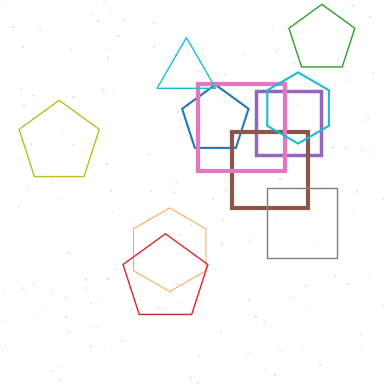[{"shape": "pentagon", "thickness": 1.5, "radius": 0.45, "center": [0.559, 0.689]}, {"shape": "hexagon", "thickness": 0.5, "radius": 0.54, "center": [0.441, 0.351]}, {"shape": "pentagon", "thickness": 1, "radius": 0.45, "center": [0.836, 0.899]}, {"shape": "pentagon", "thickness": 1, "radius": 0.58, "center": [0.43, 0.277]}, {"shape": "square", "thickness": 2.5, "radius": 0.42, "center": [0.749, 0.681]}, {"shape": "square", "thickness": 3, "radius": 0.49, "center": [0.7, 0.559]}, {"shape": "square", "thickness": 3, "radius": 0.56, "center": [0.626, 0.67]}, {"shape": "square", "thickness": 1, "radius": 0.45, "center": [0.784, 0.421]}, {"shape": "pentagon", "thickness": 1, "radius": 0.55, "center": [0.154, 0.63]}, {"shape": "triangle", "thickness": 1, "radius": 0.44, "center": [0.484, 0.815]}, {"shape": "hexagon", "thickness": 1.5, "radius": 0.46, "center": [0.774, 0.719]}]